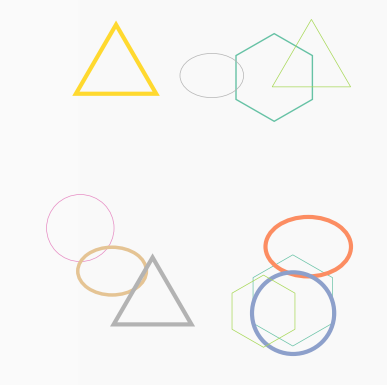[{"shape": "hexagon", "thickness": 1, "radius": 0.57, "center": [0.708, 0.799]}, {"shape": "hexagon", "thickness": 0.5, "radius": 0.59, "center": [0.756, 0.22]}, {"shape": "oval", "thickness": 3, "radius": 0.55, "center": [0.795, 0.359]}, {"shape": "circle", "thickness": 3, "radius": 0.53, "center": [0.756, 0.187]}, {"shape": "circle", "thickness": 0.5, "radius": 0.44, "center": [0.207, 0.408]}, {"shape": "hexagon", "thickness": 0.5, "radius": 0.47, "center": [0.68, 0.192]}, {"shape": "triangle", "thickness": 0.5, "radius": 0.58, "center": [0.804, 0.833]}, {"shape": "triangle", "thickness": 3, "radius": 0.6, "center": [0.299, 0.816]}, {"shape": "oval", "thickness": 2.5, "radius": 0.44, "center": [0.289, 0.296]}, {"shape": "triangle", "thickness": 3, "radius": 0.58, "center": [0.394, 0.215]}, {"shape": "oval", "thickness": 0.5, "radius": 0.41, "center": [0.547, 0.804]}]